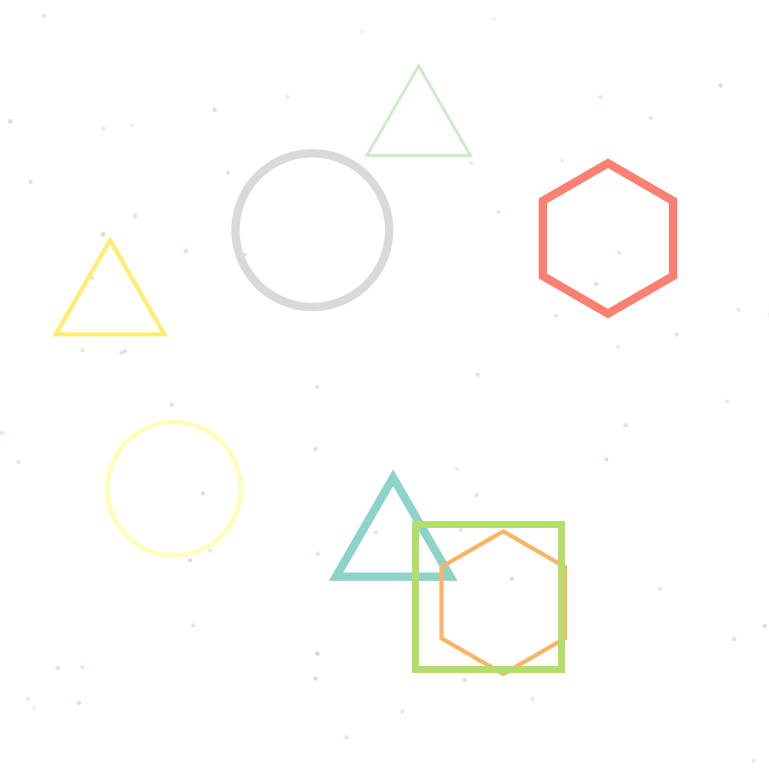[{"shape": "triangle", "thickness": 3, "radius": 0.43, "center": [0.511, 0.294]}, {"shape": "circle", "thickness": 1.5, "radius": 0.43, "center": [0.226, 0.365]}, {"shape": "hexagon", "thickness": 3, "radius": 0.49, "center": [0.79, 0.69]}, {"shape": "hexagon", "thickness": 1.5, "radius": 0.46, "center": [0.654, 0.217]}, {"shape": "square", "thickness": 2.5, "radius": 0.47, "center": [0.634, 0.225]}, {"shape": "circle", "thickness": 3, "radius": 0.5, "center": [0.406, 0.701]}, {"shape": "triangle", "thickness": 1, "radius": 0.39, "center": [0.544, 0.837]}, {"shape": "triangle", "thickness": 1.5, "radius": 0.41, "center": [0.143, 0.607]}]